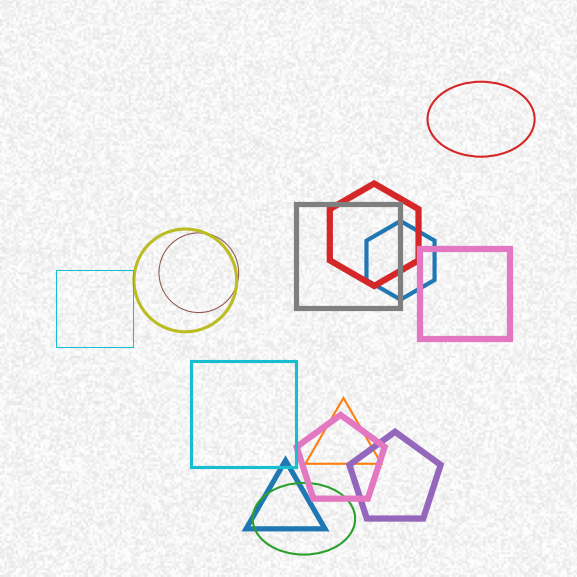[{"shape": "hexagon", "thickness": 2, "radius": 0.34, "center": [0.694, 0.548]}, {"shape": "triangle", "thickness": 2.5, "radius": 0.39, "center": [0.494, 0.123]}, {"shape": "triangle", "thickness": 1, "radius": 0.38, "center": [0.595, 0.234]}, {"shape": "oval", "thickness": 1, "radius": 0.44, "center": [0.526, 0.101]}, {"shape": "oval", "thickness": 1, "radius": 0.46, "center": [0.833, 0.793]}, {"shape": "hexagon", "thickness": 3, "radius": 0.44, "center": [0.648, 0.593]}, {"shape": "pentagon", "thickness": 3, "radius": 0.42, "center": [0.684, 0.168]}, {"shape": "circle", "thickness": 0.5, "radius": 0.34, "center": [0.344, 0.527]}, {"shape": "pentagon", "thickness": 3, "radius": 0.4, "center": [0.59, 0.2]}, {"shape": "square", "thickness": 3, "radius": 0.39, "center": [0.805, 0.49]}, {"shape": "square", "thickness": 2.5, "radius": 0.45, "center": [0.603, 0.556]}, {"shape": "circle", "thickness": 1.5, "radius": 0.44, "center": [0.321, 0.514]}, {"shape": "square", "thickness": 0.5, "radius": 0.33, "center": [0.164, 0.464]}, {"shape": "square", "thickness": 1.5, "radius": 0.46, "center": [0.421, 0.282]}]